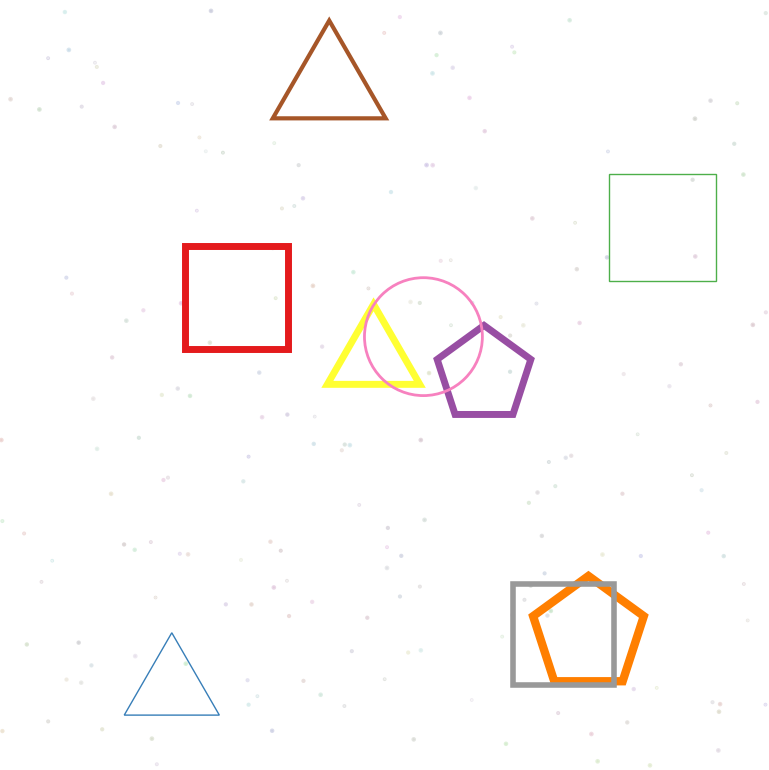[{"shape": "square", "thickness": 2.5, "radius": 0.34, "center": [0.307, 0.614]}, {"shape": "triangle", "thickness": 0.5, "radius": 0.36, "center": [0.223, 0.107]}, {"shape": "square", "thickness": 0.5, "radius": 0.35, "center": [0.861, 0.704]}, {"shape": "pentagon", "thickness": 2.5, "radius": 0.32, "center": [0.629, 0.513]}, {"shape": "pentagon", "thickness": 3, "radius": 0.38, "center": [0.764, 0.176]}, {"shape": "triangle", "thickness": 2.5, "radius": 0.35, "center": [0.485, 0.535]}, {"shape": "triangle", "thickness": 1.5, "radius": 0.42, "center": [0.428, 0.889]}, {"shape": "circle", "thickness": 1, "radius": 0.38, "center": [0.55, 0.563]}, {"shape": "square", "thickness": 2, "radius": 0.33, "center": [0.732, 0.176]}]